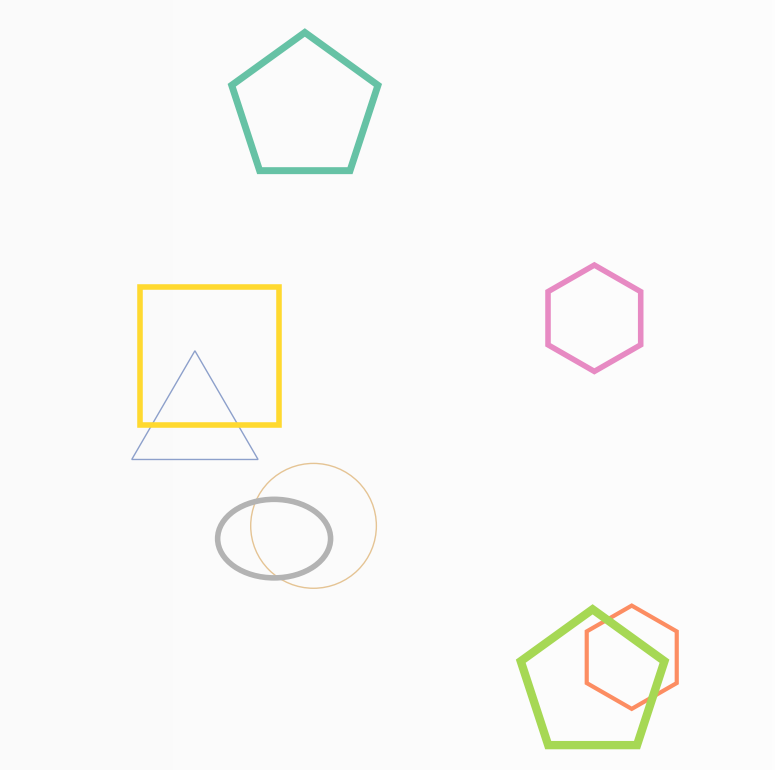[{"shape": "pentagon", "thickness": 2.5, "radius": 0.5, "center": [0.393, 0.859]}, {"shape": "hexagon", "thickness": 1.5, "radius": 0.34, "center": [0.815, 0.146]}, {"shape": "triangle", "thickness": 0.5, "radius": 0.47, "center": [0.251, 0.45]}, {"shape": "hexagon", "thickness": 2, "radius": 0.35, "center": [0.767, 0.587]}, {"shape": "pentagon", "thickness": 3, "radius": 0.49, "center": [0.765, 0.111]}, {"shape": "square", "thickness": 2, "radius": 0.45, "center": [0.27, 0.537]}, {"shape": "circle", "thickness": 0.5, "radius": 0.41, "center": [0.405, 0.317]}, {"shape": "oval", "thickness": 2, "radius": 0.36, "center": [0.354, 0.301]}]